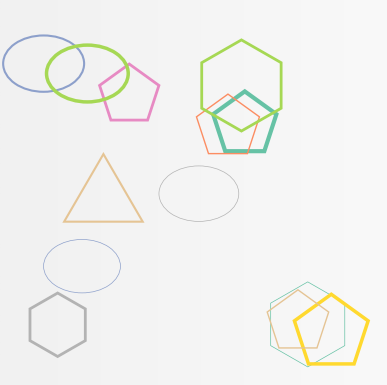[{"shape": "pentagon", "thickness": 3, "radius": 0.43, "center": [0.632, 0.677]}, {"shape": "hexagon", "thickness": 0.5, "radius": 0.55, "center": [0.794, 0.157]}, {"shape": "pentagon", "thickness": 1, "radius": 0.43, "center": [0.588, 0.67]}, {"shape": "oval", "thickness": 0.5, "radius": 0.5, "center": [0.212, 0.309]}, {"shape": "oval", "thickness": 1.5, "radius": 0.52, "center": [0.113, 0.835]}, {"shape": "pentagon", "thickness": 2, "radius": 0.4, "center": [0.334, 0.753]}, {"shape": "oval", "thickness": 2.5, "radius": 0.53, "center": [0.225, 0.809]}, {"shape": "hexagon", "thickness": 2, "radius": 0.59, "center": [0.623, 0.778]}, {"shape": "pentagon", "thickness": 2.5, "radius": 0.5, "center": [0.855, 0.136]}, {"shape": "triangle", "thickness": 1.5, "radius": 0.59, "center": [0.267, 0.483]}, {"shape": "pentagon", "thickness": 1, "radius": 0.42, "center": [0.769, 0.164]}, {"shape": "oval", "thickness": 0.5, "radius": 0.51, "center": [0.513, 0.497]}, {"shape": "hexagon", "thickness": 2, "radius": 0.41, "center": [0.149, 0.156]}]